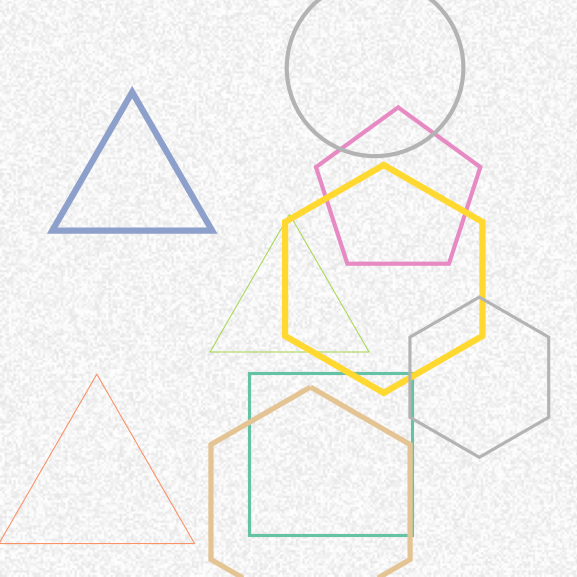[{"shape": "square", "thickness": 1.5, "radius": 0.7, "center": [0.573, 0.213]}, {"shape": "triangle", "thickness": 0.5, "radius": 0.98, "center": [0.168, 0.156]}, {"shape": "triangle", "thickness": 3, "radius": 0.8, "center": [0.229, 0.68]}, {"shape": "pentagon", "thickness": 2, "radius": 0.75, "center": [0.689, 0.664]}, {"shape": "triangle", "thickness": 0.5, "radius": 0.79, "center": [0.501, 0.469]}, {"shape": "hexagon", "thickness": 3, "radius": 0.99, "center": [0.665, 0.516]}, {"shape": "hexagon", "thickness": 2.5, "radius": 1.0, "center": [0.538, 0.13]}, {"shape": "circle", "thickness": 2, "radius": 0.76, "center": [0.649, 0.882]}, {"shape": "hexagon", "thickness": 1.5, "radius": 0.69, "center": [0.83, 0.346]}]